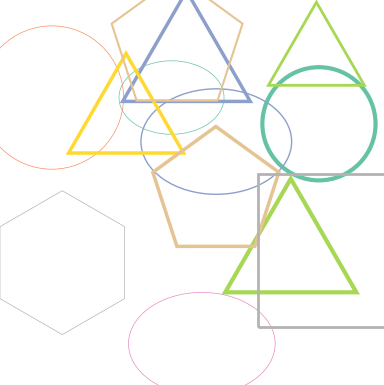[{"shape": "oval", "thickness": 0.5, "radius": 0.68, "center": [0.445, 0.747]}, {"shape": "circle", "thickness": 3, "radius": 0.74, "center": [0.828, 0.678]}, {"shape": "circle", "thickness": 0.5, "radius": 0.93, "center": [0.135, 0.747]}, {"shape": "oval", "thickness": 1, "radius": 0.98, "center": [0.562, 0.632]}, {"shape": "triangle", "thickness": 2.5, "radius": 0.96, "center": [0.484, 0.832]}, {"shape": "oval", "thickness": 0.5, "radius": 0.95, "center": [0.524, 0.107]}, {"shape": "triangle", "thickness": 3, "radius": 0.98, "center": [0.755, 0.339]}, {"shape": "triangle", "thickness": 2, "radius": 0.72, "center": [0.822, 0.85]}, {"shape": "triangle", "thickness": 2.5, "radius": 0.86, "center": [0.327, 0.689]}, {"shape": "pentagon", "thickness": 1.5, "radius": 0.89, "center": [0.46, 0.883]}, {"shape": "pentagon", "thickness": 2.5, "radius": 0.86, "center": [0.561, 0.499]}, {"shape": "square", "thickness": 2, "radius": 0.99, "center": [0.867, 0.349]}, {"shape": "hexagon", "thickness": 0.5, "radius": 0.93, "center": [0.162, 0.318]}]